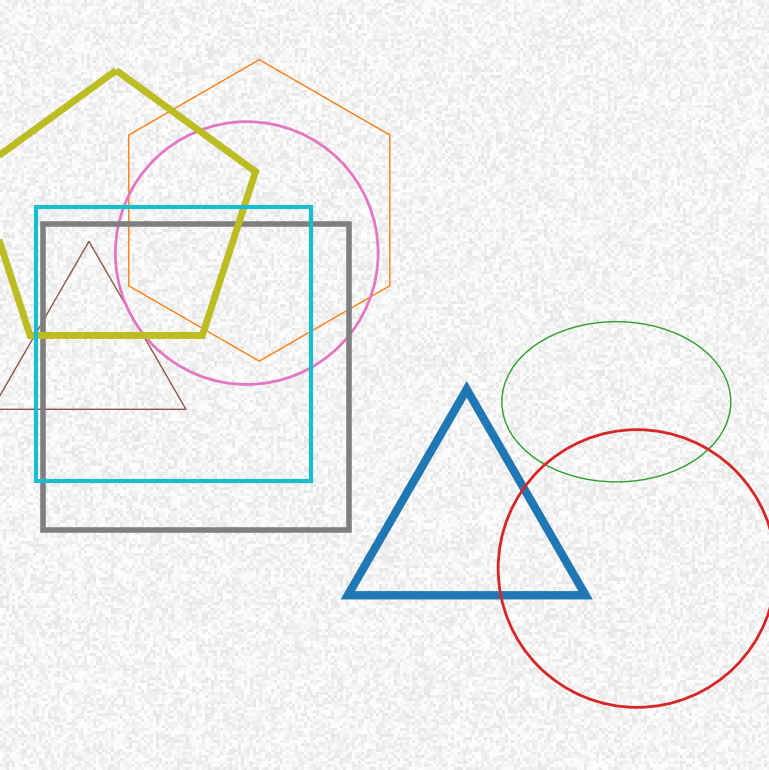[{"shape": "triangle", "thickness": 3, "radius": 0.89, "center": [0.606, 0.316]}, {"shape": "hexagon", "thickness": 0.5, "radius": 0.98, "center": [0.337, 0.727]}, {"shape": "oval", "thickness": 0.5, "radius": 0.74, "center": [0.8, 0.478]}, {"shape": "circle", "thickness": 1, "radius": 0.9, "center": [0.827, 0.262]}, {"shape": "triangle", "thickness": 0.5, "radius": 0.73, "center": [0.116, 0.541]}, {"shape": "circle", "thickness": 1, "radius": 0.85, "center": [0.32, 0.671]}, {"shape": "square", "thickness": 2, "radius": 0.99, "center": [0.255, 0.51]}, {"shape": "pentagon", "thickness": 2.5, "radius": 0.95, "center": [0.151, 0.718]}, {"shape": "square", "thickness": 1.5, "radius": 0.89, "center": [0.225, 0.553]}]